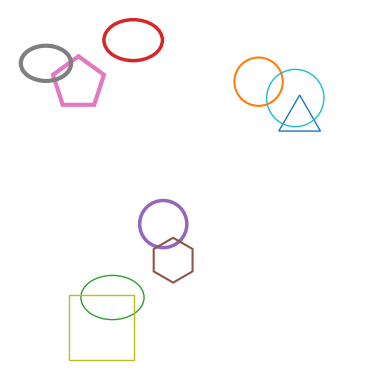[{"shape": "triangle", "thickness": 1, "radius": 0.31, "center": [0.778, 0.691]}, {"shape": "circle", "thickness": 1.5, "radius": 0.31, "center": [0.672, 0.788]}, {"shape": "oval", "thickness": 1, "radius": 0.41, "center": [0.292, 0.227]}, {"shape": "oval", "thickness": 2.5, "radius": 0.38, "center": [0.346, 0.896]}, {"shape": "circle", "thickness": 2.5, "radius": 0.31, "center": [0.424, 0.418]}, {"shape": "hexagon", "thickness": 1.5, "radius": 0.29, "center": [0.45, 0.324]}, {"shape": "pentagon", "thickness": 3, "radius": 0.35, "center": [0.204, 0.784]}, {"shape": "oval", "thickness": 3, "radius": 0.33, "center": [0.119, 0.836]}, {"shape": "square", "thickness": 1, "radius": 0.42, "center": [0.264, 0.15]}, {"shape": "circle", "thickness": 1, "radius": 0.37, "center": [0.767, 0.745]}]